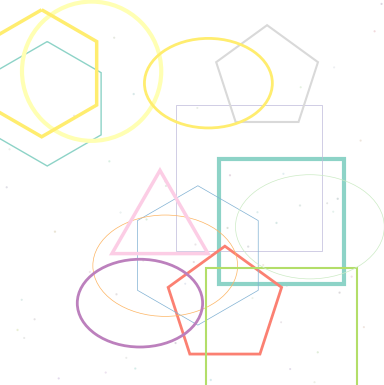[{"shape": "square", "thickness": 3, "radius": 0.81, "center": [0.731, 0.425]}, {"shape": "hexagon", "thickness": 1, "radius": 0.81, "center": [0.123, 0.73]}, {"shape": "circle", "thickness": 3, "radius": 0.9, "center": [0.238, 0.815]}, {"shape": "square", "thickness": 0.5, "radius": 0.95, "center": [0.647, 0.537]}, {"shape": "pentagon", "thickness": 2, "radius": 0.77, "center": [0.584, 0.206]}, {"shape": "hexagon", "thickness": 0.5, "radius": 0.91, "center": [0.514, 0.337]}, {"shape": "oval", "thickness": 0.5, "radius": 0.94, "center": [0.429, 0.31]}, {"shape": "square", "thickness": 1.5, "radius": 0.98, "center": [0.732, 0.108]}, {"shape": "triangle", "thickness": 2.5, "radius": 0.72, "center": [0.416, 0.413]}, {"shape": "pentagon", "thickness": 1.5, "radius": 0.69, "center": [0.694, 0.796]}, {"shape": "oval", "thickness": 2, "radius": 0.81, "center": [0.363, 0.213]}, {"shape": "oval", "thickness": 0.5, "radius": 0.97, "center": [0.805, 0.411]}, {"shape": "hexagon", "thickness": 2.5, "radius": 0.82, "center": [0.108, 0.81]}, {"shape": "oval", "thickness": 2, "radius": 0.83, "center": [0.541, 0.784]}]